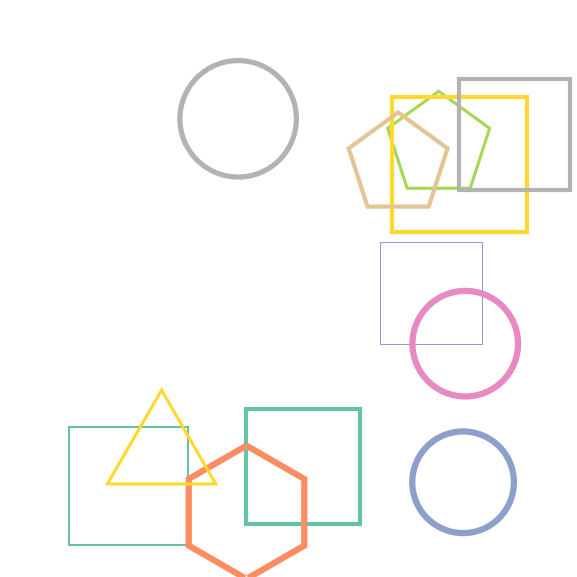[{"shape": "square", "thickness": 2, "radius": 0.5, "center": [0.525, 0.191]}, {"shape": "square", "thickness": 1, "radius": 0.51, "center": [0.222, 0.158]}, {"shape": "hexagon", "thickness": 3, "radius": 0.58, "center": [0.427, 0.112]}, {"shape": "circle", "thickness": 3, "radius": 0.44, "center": [0.802, 0.164]}, {"shape": "square", "thickness": 0.5, "radius": 0.44, "center": [0.746, 0.491]}, {"shape": "circle", "thickness": 3, "radius": 0.46, "center": [0.806, 0.404]}, {"shape": "pentagon", "thickness": 1.5, "radius": 0.46, "center": [0.76, 0.748]}, {"shape": "square", "thickness": 2, "radius": 0.58, "center": [0.796, 0.715]}, {"shape": "triangle", "thickness": 1.5, "radius": 0.54, "center": [0.28, 0.215]}, {"shape": "pentagon", "thickness": 2, "radius": 0.45, "center": [0.689, 0.714]}, {"shape": "circle", "thickness": 2.5, "radius": 0.5, "center": [0.412, 0.793]}, {"shape": "square", "thickness": 2, "radius": 0.48, "center": [0.89, 0.766]}]